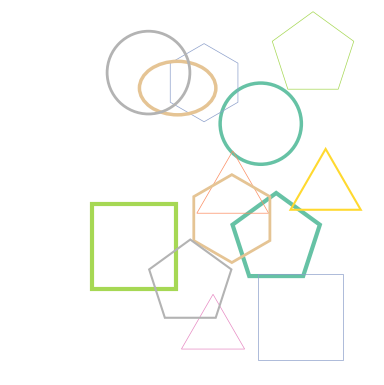[{"shape": "circle", "thickness": 2.5, "radius": 0.53, "center": [0.677, 0.679]}, {"shape": "pentagon", "thickness": 3, "radius": 0.6, "center": [0.717, 0.379]}, {"shape": "triangle", "thickness": 0.5, "radius": 0.54, "center": [0.605, 0.5]}, {"shape": "hexagon", "thickness": 0.5, "radius": 0.51, "center": [0.53, 0.785]}, {"shape": "square", "thickness": 0.5, "radius": 0.55, "center": [0.781, 0.176]}, {"shape": "triangle", "thickness": 0.5, "radius": 0.47, "center": [0.553, 0.141]}, {"shape": "pentagon", "thickness": 0.5, "radius": 0.56, "center": [0.813, 0.858]}, {"shape": "square", "thickness": 3, "radius": 0.55, "center": [0.348, 0.359]}, {"shape": "triangle", "thickness": 1.5, "radius": 0.53, "center": [0.846, 0.508]}, {"shape": "oval", "thickness": 2.5, "radius": 0.5, "center": [0.461, 0.771]}, {"shape": "hexagon", "thickness": 2, "radius": 0.57, "center": [0.602, 0.432]}, {"shape": "pentagon", "thickness": 1.5, "radius": 0.56, "center": [0.494, 0.265]}, {"shape": "circle", "thickness": 2, "radius": 0.54, "center": [0.386, 0.811]}]